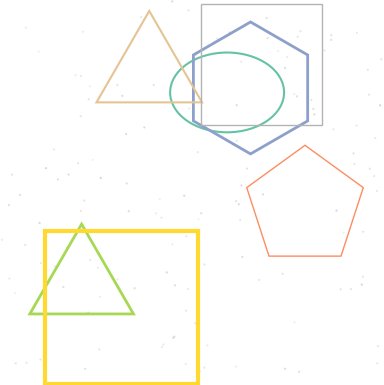[{"shape": "oval", "thickness": 1.5, "radius": 0.74, "center": [0.59, 0.76]}, {"shape": "pentagon", "thickness": 1, "radius": 0.8, "center": [0.792, 0.463]}, {"shape": "hexagon", "thickness": 2, "radius": 0.86, "center": [0.651, 0.772]}, {"shape": "triangle", "thickness": 2, "radius": 0.78, "center": [0.212, 0.262]}, {"shape": "square", "thickness": 3, "radius": 1.0, "center": [0.315, 0.201]}, {"shape": "triangle", "thickness": 1.5, "radius": 0.79, "center": [0.388, 0.813]}, {"shape": "square", "thickness": 1, "radius": 0.78, "center": [0.68, 0.832]}]